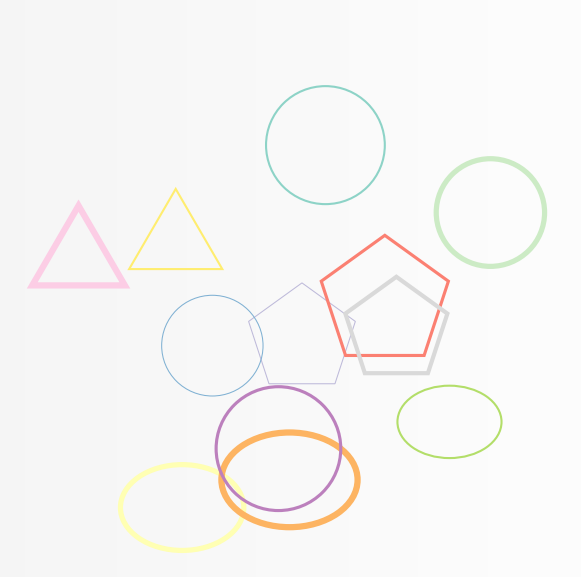[{"shape": "circle", "thickness": 1, "radius": 0.51, "center": [0.56, 0.748]}, {"shape": "oval", "thickness": 2.5, "radius": 0.53, "center": [0.313, 0.12]}, {"shape": "pentagon", "thickness": 0.5, "radius": 0.48, "center": [0.52, 0.413]}, {"shape": "pentagon", "thickness": 1.5, "radius": 0.57, "center": [0.662, 0.477]}, {"shape": "circle", "thickness": 0.5, "radius": 0.44, "center": [0.365, 0.401]}, {"shape": "oval", "thickness": 3, "radius": 0.59, "center": [0.498, 0.168]}, {"shape": "oval", "thickness": 1, "radius": 0.45, "center": [0.773, 0.269]}, {"shape": "triangle", "thickness": 3, "radius": 0.46, "center": [0.135, 0.551]}, {"shape": "pentagon", "thickness": 2, "radius": 0.46, "center": [0.682, 0.428]}, {"shape": "circle", "thickness": 1.5, "radius": 0.54, "center": [0.479, 0.222]}, {"shape": "circle", "thickness": 2.5, "radius": 0.47, "center": [0.844, 0.631]}, {"shape": "triangle", "thickness": 1, "radius": 0.46, "center": [0.302, 0.579]}]